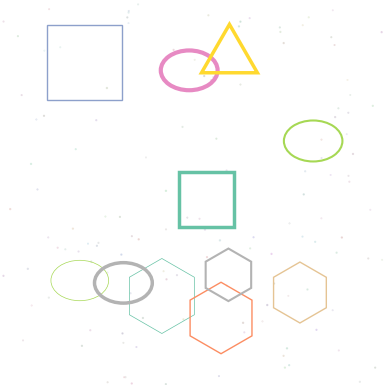[{"shape": "square", "thickness": 2.5, "radius": 0.35, "center": [0.536, 0.481]}, {"shape": "hexagon", "thickness": 0.5, "radius": 0.49, "center": [0.42, 0.231]}, {"shape": "hexagon", "thickness": 1, "radius": 0.46, "center": [0.574, 0.174]}, {"shape": "square", "thickness": 1, "radius": 0.49, "center": [0.219, 0.837]}, {"shape": "oval", "thickness": 3, "radius": 0.37, "center": [0.491, 0.817]}, {"shape": "oval", "thickness": 1.5, "radius": 0.38, "center": [0.813, 0.634]}, {"shape": "oval", "thickness": 0.5, "radius": 0.37, "center": [0.207, 0.271]}, {"shape": "triangle", "thickness": 2.5, "radius": 0.42, "center": [0.596, 0.853]}, {"shape": "hexagon", "thickness": 1, "radius": 0.4, "center": [0.779, 0.24]}, {"shape": "oval", "thickness": 2.5, "radius": 0.38, "center": [0.321, 0.265]}, {"shape": "hexagon", "thickness": 1.5, "radius": 0.34, "center": [0.593, 0.286]}]